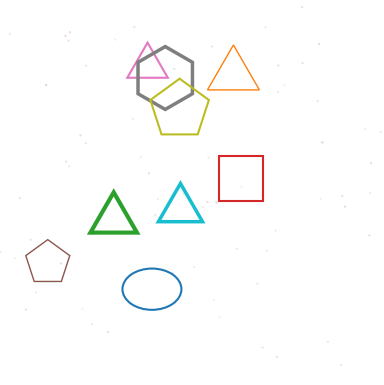[{"shape": "oval", "thickness": 1.5, "radius": 0.38, "center": [0.395, 0.249]}, {"shape": "triangle", "thickness": 1, "radius": 0.39, "center": [0.606, 0.805]}, {"shape": "triangle", "thickness": 3, "radius": 0.35, "center": [0.295, 0.431]}, {"shape": "square", "thickness": 1.5, "radius": 0.29, "center": [0.625, 0.537]}, {"shape": "pentagon", "thickness": 1, "radius": 0.3, "center": [0.124, 0.318]}, {"shape": "triangle", "thickness": 1.5, "radius": 0.3, "center": [0.383, 0.828]}, {"shape": "hexagon", "thickness": 2.5, "radius": 0.41, "center": [0.429, 0.797]}, {"shape": "pentagon", "thickness": 1.5, "radius": 0.4, "center": [0.467, 0.716]}, {"shape": "triangle", "thickness": 2.5, "radius": 0.33, "center": [0.469, 0.457]}]